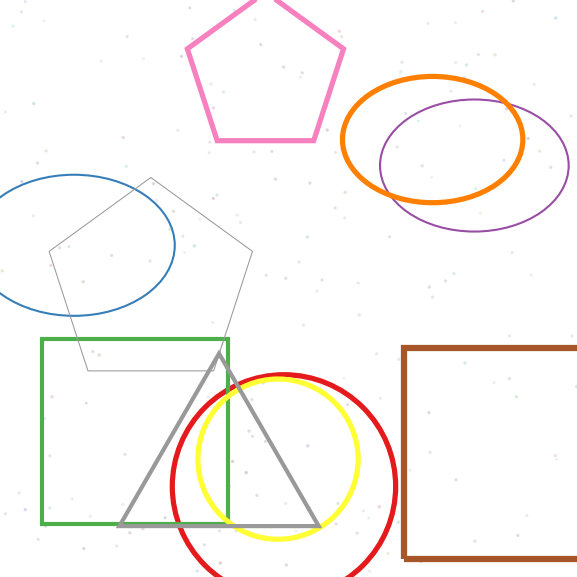[{"shape": "circle", "thickness": 2.5, "radius": 0.97, "center": [0.492, 0.157]}, {"shape": "oval", "thickness": 1, "radius": 0.87, "center": [0.128, 0.574]}, {"shape": "square", "thickness": 2, "radius": 0.8, "center": [0.234, 0.252]}, {"shape": "oval", "thickness": 1, "radius": 0.82, "center": [0.821, 0.713]}, {"shape": "oval", "thickness": 2.5, "radius": 0.78, "center": [0.749, 0.757]}, {"shape": "circle", "thickness": 2.5, "radius": 0.69, "center": [0.481, 0.204]}, {"shape": "square", "thickness": 3, "radius": 0.91, "center": [0.881, 0.214]}, {"shape": "pentagon", "thickness": 2.5, "radius": 0.71, "center": [0.46, 0.871]}, {"shape": "triangle", "thickness": 2, "radius": 1.0, "center": [0.379, 0.188]}, {"shape": "pentagon", "thickness": 0.5, "radius": 0.93, "center": [0.261, 0.507]}]